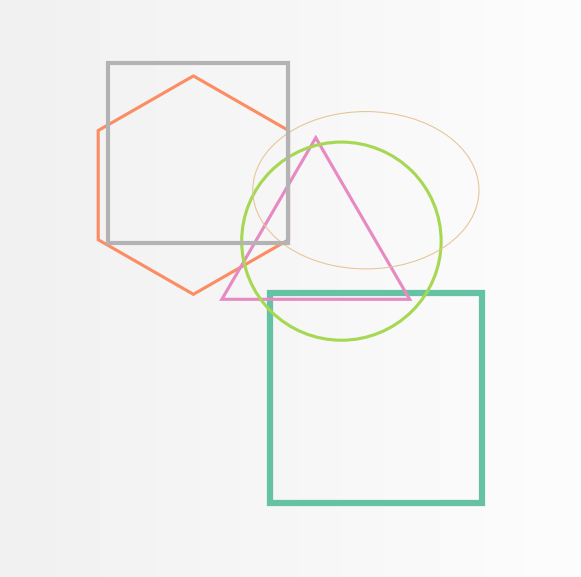[{"shape": "square", "thickness": 3, "radius": 0.91, "center": [0.647, 0.309]}, {"shape": "hexagon", "thickness": 1.5, "radius": 0.95, "center": [0.333, 0.679]}, {"shape": "triangle", "thickness": 1.5, "radius": 0.93, "center": [0.543, 0.574]}, {"shape": "circle", "thickness": 1.5, "radius": 0.86, "center": [0.587, 0.582]}, {"shape": "oval", "thickness": 0.5, "radius": 0.97, "center": [0.629, 0.67]}, {"shape": "square", "thickness": 2, "radius": 0.78, "center": [0.341, 0.734]}]